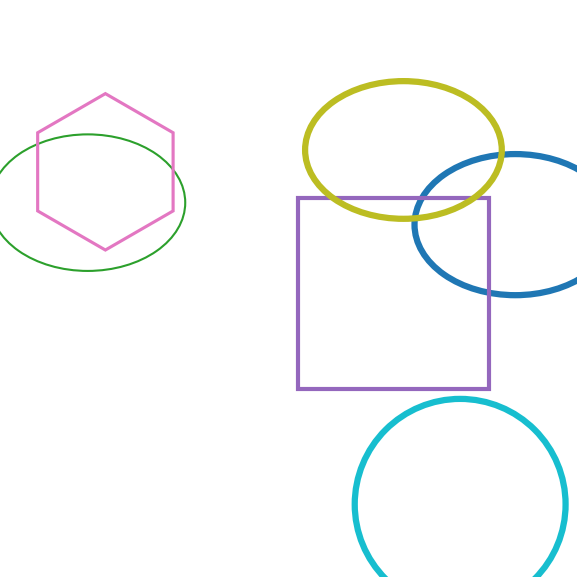[{"shape": "oval", "thickness": 3, "radius": 0.87, "center": [0.892, 0.61]}, {"shape": "oval", "thickness": 1, "radius": 0.84, "center": [0.152, 0.648]}, {"shape": "square", "thickness": 2, "radius": 0.83, "center": [0.681, 0.491]}, {"shape": "hexagon", "thickness": 1.5, "radius": 0.68, "center": [0.182, 0.702]}, {"shape": "oval", "thickness": 3, "radius": 0.85, "center": [0.699, 0.739]}, {"shape": "circle", "thickness": 3, "radius": 0.91, "center": [0.797, 0.126]}]